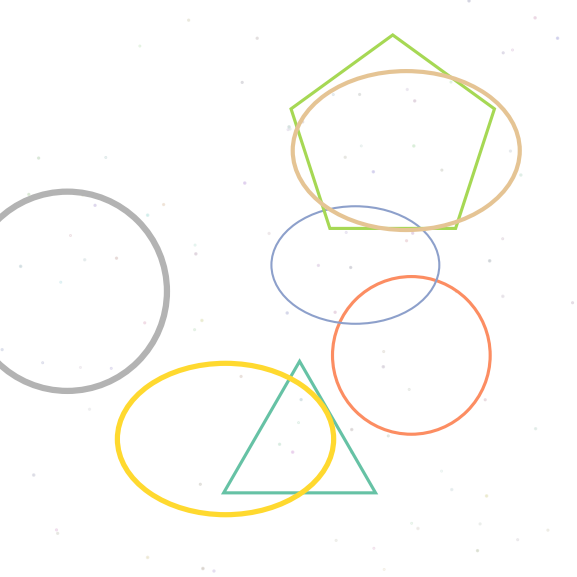[{"shape": "triangle", "thickness": 1.5, "radius": 0.76, "center": [0.519, 0.222]}, {"shape": "circle", "thickness": 1.5, "radius": 0.68, "center": [0.712, 0.384]}, {"shape": "oval", "thickness": 1, "radius": 0.73, "center": [0.615, 0.54]}, {"shape": "pentagon", "thickness": 1.5, "radius": 0.93, "center": [0.68, 0.753]}, {"shape": "oval", "thickness": 2.5, "radius": 0.94, "center": [0.391, 0.239]}, {"shape": "oval", "thickness": 2, "radius": 0.98, "center": [0.703, 0.738]}, {"shape": "circle", "thickness": 3, "radius": 0.86, "center": [0.117, 0.495]}]